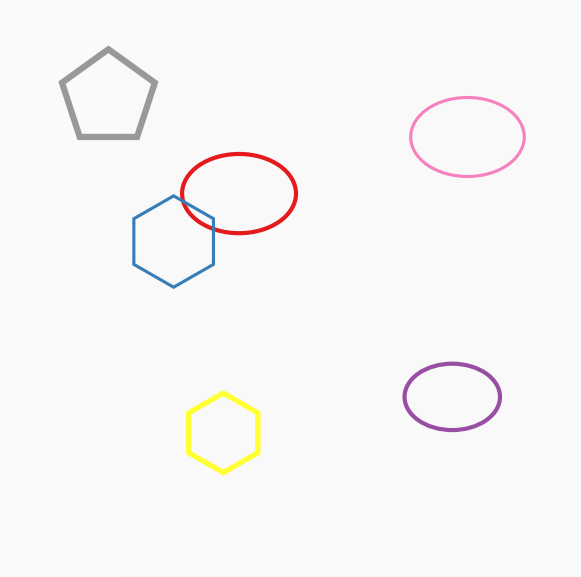[{"shape": "oval", "thickness": 2, "radius": 0.49, "center": [0.411, 0.664]}, {"shape": "hexagon", "thickness": 1.5, "radius": 0.4, "center": [0.299, 0.581]}, {"shape": "oval", "thickness": 2, "radius": 0.41, "center": [0.778, 0.312]}, {"shape": "hexagon", "thickness": 2.5, "radius": 0.34, "center": [0.384, 0.25]}, {"shape": "oval", "thickness": 1.5, "radius": 0.49, "center": [0.804, 0.762]}, {"shape": "pentagon", "thickness": 3, "radius": 0.42, "center": [0.187, 0.83]}]